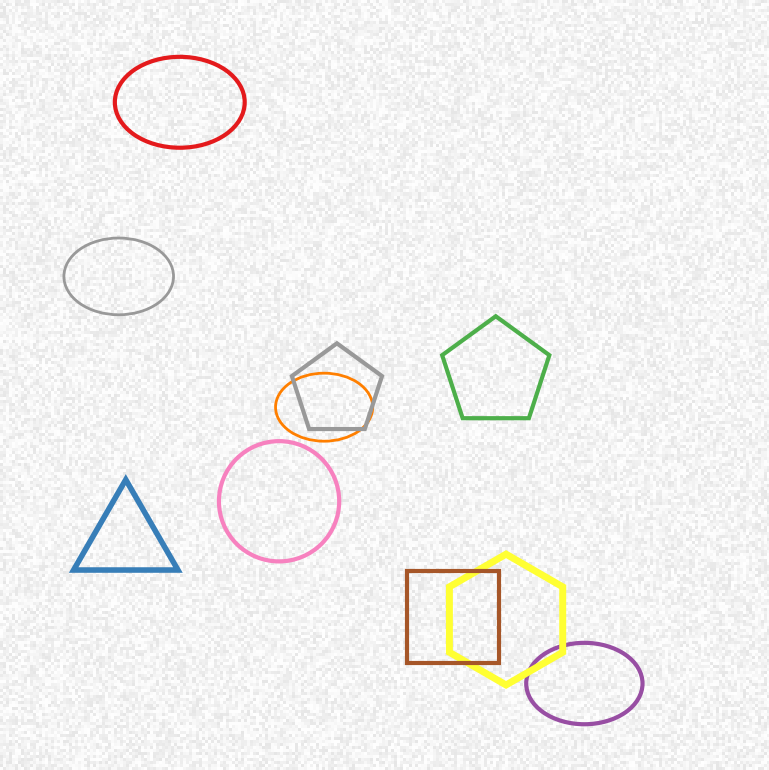[{"shape": "oval", "thickness": 1.5, "radius": 0.42, "center": [0.233, 0.867]}, {"shape": "triangle", "thickness": 2, "radius": 0.39, "center": [0.163, 0.299]}, {"shape": "pentagon", "thickness": 1.5, "radius": 0.37, "center": [0.644, 0.516]}, {"shape": "oval", "thickness": 1.5, "radius": 0.38, "center": [0.759, 0.112]}, {"shape": "oval", "thickness": 1, "radius": 0.32, "center": [0.421, 0.471]}, {"shape": "hexagon", "thickness": 2.5, "radius": 0.42, "center": [0.657, 0.195]}, {"shape": "square", "thickness": 1.5, "radius": 0.3, "center": [0.589, 0.198]}, {"shape": "circle", "thickness": 1.5, "radius": 0.39, "center": [0.362, 0.349]}, {"shape": "oval", "thickness": 1, "radius": 0.36, "center": [0.154, 0.641]}, {"shape": "pentagon", "thickness": 1.5, "radius": 0.31, "center": [0.438, 0.493]}]